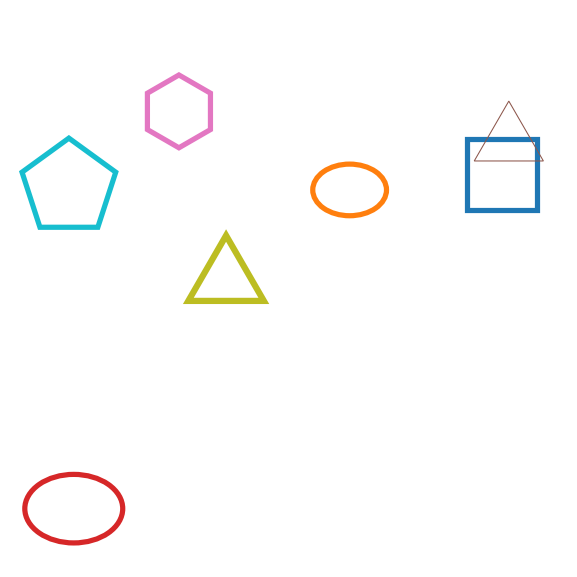[{"shape": "square", "thickness": 2.5, "radius": 0.31, "center": [0.869, 0.697]}, {"shape": "oval", "thickness": 2.5, "radius": 0.32, "center": [0.605, 0.67]}, {"shape": "oval", "thickness": 2.5, "radius": 0.42, "center": [0.128, 0.118]}, {"shape": "triangle", "thickness": 0.5, "radius": 0.35, "center": [0.881, 0.755]}, {"shape": "hexagon", "thickness": 2.5, "radius": 0.32, "center": [0.31, 0.806]}, {"shape": "triangle", "thickness": 3, "radius": 0.38, "center": [0.391, 0.516]}, {"shape": "pentagon", "thickness": 2.5, "radius": 0.43, "center": [0.119, 0.675]}]